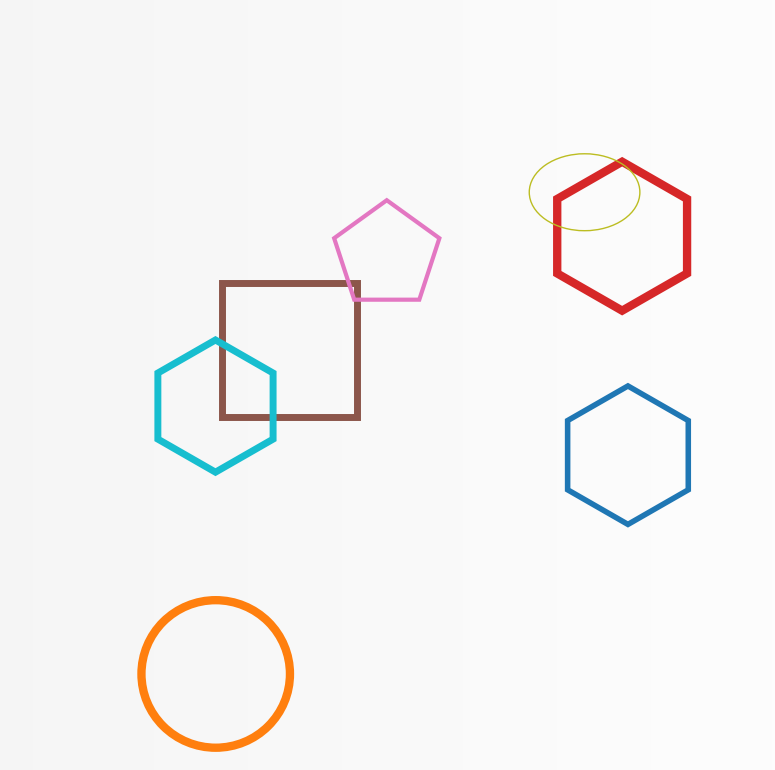[{"shape": "hexagon", "thickness": 2, "radius": 0.45, "center": [0.81, 0.409]}, {"shape": "circle", "thickness": 3, "radius": 0.48, "center": [0.278, 0.125]}, {"shape": "hexagon", "thickness": 3, "radius": 0.48, "center": [0.803, 0.693]}, {"shape": "square", "thickness": 2.5, "radius": 0.43, "center": [0.374, 0.546]}, {"shape": "pentagon", "thickness": 1.5, "radius": 0.36, "center": [0.499, 0.669]}, {"shape": "oval", "thickness": 0.5, "radius": 0.36, "center": [0.754, 0.75]}, {"shape": "hexagon", "thickness": 2.5, "radius": 0.43, "center": [0.278, 0.473]}]